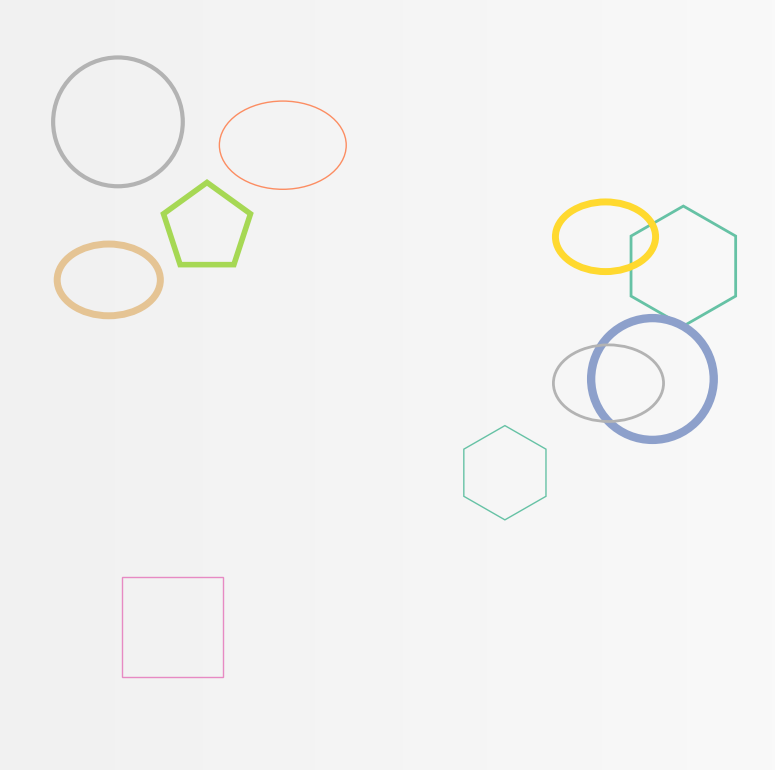[{"shape": "hexagon", "thickness": 1, "radius": 0.39, "center": [0.882, 0.654]}, {"shape": "hexagon", "thickness": 0.5, "radius": 0.31, "center": [0.651, 0.386]}, {"shape": "oval", "thickness": 0.5, "radius": 0.41, "center": [0.365, 0.811]}, {"shape": "circle", "thickness": 3, "radius": 0.4, "center": [0.842, 0.508]}, {"shape": "square", "thickness": 0.5, "radius": 0.33, "center": [0.222, 0.185]}, {"shape": "pentagon", "thickness": 2, "radius": 0.3, "center": [0.267, 0.704]}, {"shape": "oval", "thickness": 2.5, "radius": 0.32, "center": [0.781, 0.693]}, {"shape": "oval", "thickness": 2.5, "radius": 0.33, "center": [0.14, 0.636]}, {"shape": "oval", "thickness": 1, "radius": 0.36, "center": [0.785, 0.502]}, {"shape": "circle", "thickness": 1.5, "radius": 0.42, "center": [0.152, 0.842]}]